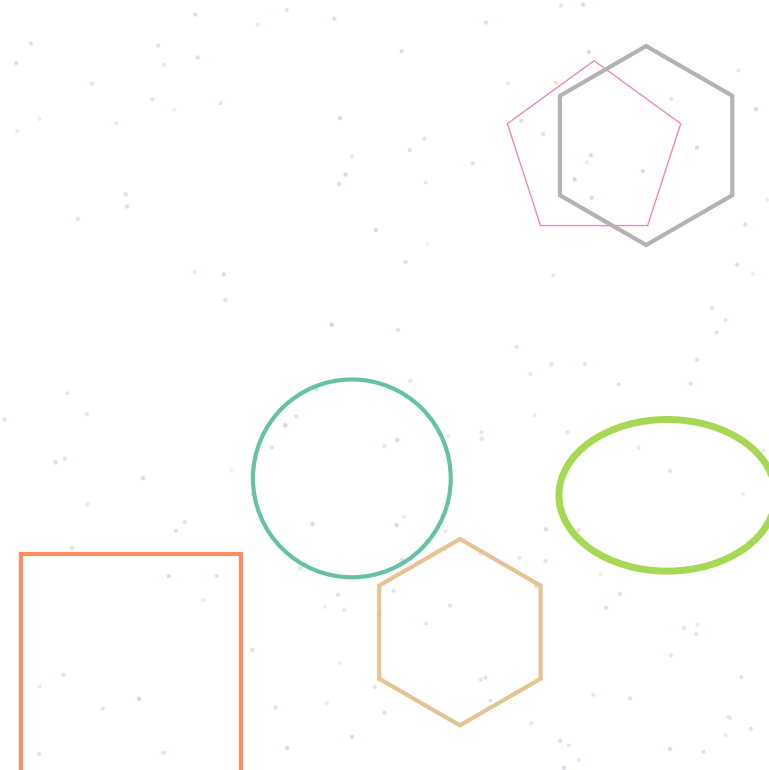[{"shape": "circle", "thickness": 1.5, "radius": 0.64, "center": [0.457, 0.379]}, {"shape": "square", "thickness": 1.5, "radius": 0.71, "center": [0.171, 0.138]}, {"shape": "pentagon", "thickness": 0.5, "radius": 0.59, "center": [0.772, 0.803]}, {"shape": "oval", "thickness": 2.5, "radius": 0.7, "center": [0.867, 0.357]}, {"shape": "hexagon", "thickness": 1.5, "radius": 0.6, "center": [0.597, 0.179]}, {"shape": "hexagon", "thickness": 1.5, "radius": 0.65, "center": [0.839, 0.811]}]